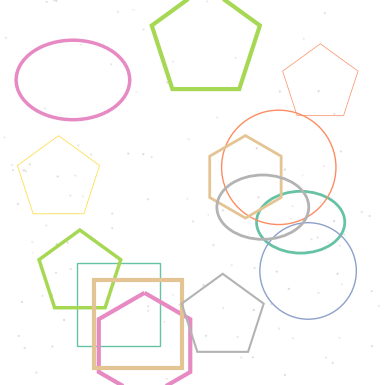[{"shape": "oval", "thickness": 2, "radius": 0.57, "center": [0.781, 0.423]}, {"shape": "square", "thickness": 1, "radius": 0.54, "center": [0.308, 0.209]}, {"shape": "circle", "thickness": 1, "radius": 0.74, "center": [0.724, 0.565]}, {"shape": "pentagon", "thickness": 0.5, "radius": 0.51, "center": [0.832, 0.783]}, {"shape": "circle", "thickness": 1, "radius": 0.63, "center": [0.8, 0.296]}, {"shape": "oval", "thickness": 2.5, "radius": 0.74, "center": [0.189, 0.792]}, {"shape": "hexagon", "thickness": 3, "radius": 0.69, "center": [0.375, 0.102]}, {"shape": "pentagon", "thickness": 3, "radius": 0.74, "center": [0.535, 0.888]}, {"shape": "pentagon", "thickness": 2.5, "radius": 0.56, "center": [0.207, 0.291]}, {"shape": "pentagon", "thickness": 0.5, "radius": 0.56, "center": [0.152, 0.535]}, {"shape": "square", "thickness": 3, "radius": 0.57, "center": [0.359, 0.158]}, {"shape": "hexagon", "thickness": 2, "radius": 0.54, "center": [0.637, 0.541]}, {"shape": "oval", "thickness": 2, "radius": 0.6, "center": [0.683, 0.462]}, {"shape": "pentagon", "thickness": 1.5, "radius": 0.56, "center": [0.578, 0.177]}]